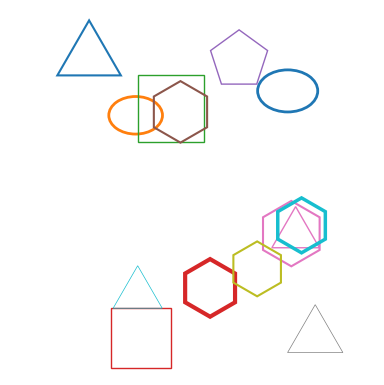[{"shape": "oval", "thickness": 2, "radius": 0.39, "center": [0.747, 0.764]}, {"shape": "triangle", "thickness": 1.5, "radius": 0.48, "center": [0.231, 0.852]}, {"shape": "oval", "thickness": 2, "radius": 0.35, "center": [0.352, 0.701]}, {"shape": "square", "thickness": 1, "radius": 0.43, "center": [0.444, 0.718]}, {"shape": "hexagon", "thickness": 3, "radius": 0.37, "center": [0.546, 0.252]}, {"shape": "square", "thickness": 1, "radius": 0.39, "center": [0.367, 0.122]}, {"shape": "pentagon", "thickness": 1, "radius": 0.39, "center": [0.621, 0.845]}, {"shape": "hexagon", "thickness": 1.5, "radius": 0.4, "center": [0.469, 0.709]}, {"shape": "hexagon", "thickness": 1.5, "radius": 0.42, "center": [0.757, 0.393]}, {"shape": "triangle", "thickness": 1, "radius": 0.36, "center": [0.768, 0.392]}, {"shape": "triangle", "thickness": 0.5, "radius": 0.41, "center": [0.819, 0.126]}, {"shape": "hexagon", "thickness": 1.5, "radius": 0.36, "center": [0.668, 0.302]}, {"shape": "hexagon", "thickness": 2.5, "radius": 0.36, "center": [0.783, 0.415]}, {"shape": "triangle", "thickness": 0.5, "radius": 0.37, "center": [0.358, 0.236]}]